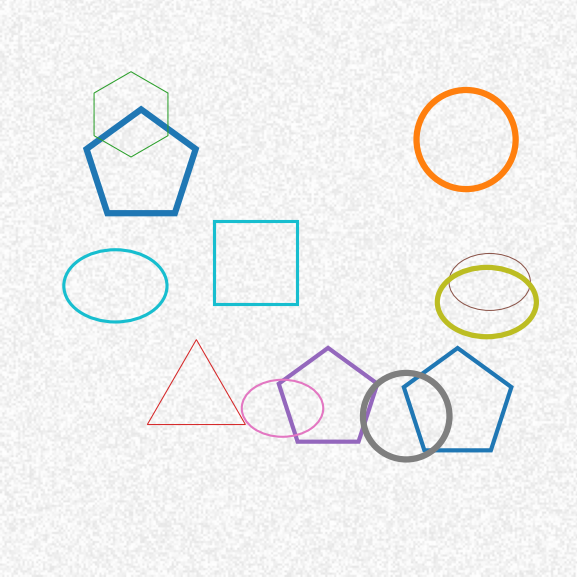[{"shape": "pentagon", "thickness": 3, "radius": 0.5, "center": [0.244, 0.71]}, {"shape": "pentagon", "thickness": 2, "radius": 0.49, "center": [0.792, 0.299]}, {"shape": "circle", "thickness": 3, "radius": 0.43, "center": [0.807, 0.757]}, {"shape": "hexagon", "thickness": 0.5, "radius": 0.37, "center": [0.227, 0.801]}, {"shape": "triangle", "thickness": 0.5, "radius": 0.49, "center": [0.34, 0.313]}, {"shape": "pentagon", "thickness": 2, "radius": 0.45, "center": [0.568, 0.307]}, {"shape": "oval", "thickness": 0.5, "radius": 0.35, "center": [0.848, 0.511]}, {"shape": "oval", "thickness": 1, "radius": 0.35, "center": [0.489, 0.292]}, {"shape": "circle", "thickness": 3, "radius": 0.37, "center": [0.703, 0.278]}, {"shape": "oval", "thickness": 2.5, "radius": 0.43, "center": [0.843, 0.476]}, {"shape": "oval", "thickness": 1.5, "radius": 0.45, "center": [0.2, 0.504]}, {"shape": "square", "thickness": 1.5, "radius": 0.36, "center": [0.442, 0.544]}]